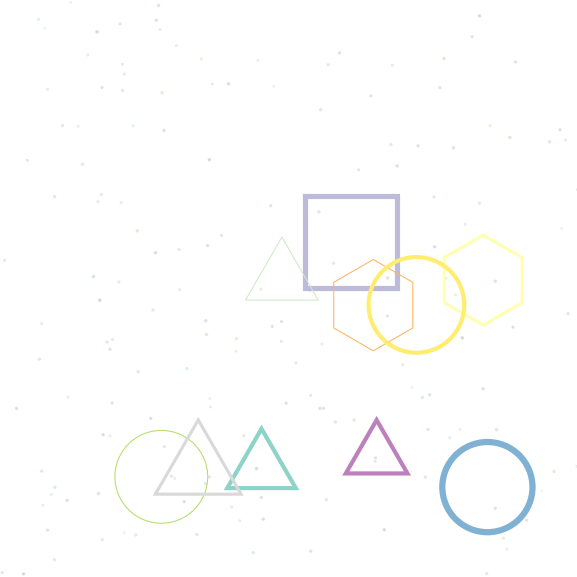[{"shape": "triangle", "thickness": 2, "radius": 0.34, "center": [0.453, 0.188]}, {"shape": "hexagon", "thickness": 1.5, "radius": 0.39, "center": [0.837, 0.514]}, {"shape": "square", "thickness": 2.5, "radius": 0.4, "center": [0.607, 0.58]}, {"shape": "circle", "thickness": 3, "radius": 0.39, "center": [0.844, 0.156]}, {"shape": "hexagon", "thickness": 0.5, "radius": 0.4, "center": [0.646, 0.471]}, {"shape": "circle", "thickness": 0.5, "radius": 0.4, "center": [0.279, 0.173]}, {"shape": "triangle", "thickness": 1.5, "radius": 0.43, "center": [0.343, 0.186]}, {"shape": "triangle", "thickness": 2, "radius": 0.31, "center": [0.652, 0.21]}, {"shape": "triangle", "thickness": 0.5, "radius": 0.36, "center": [0.488, 0.516]}, {"shape": "circle", "thickness": 2, "radius": 0.41, "center": [0.721, 0.471]}]